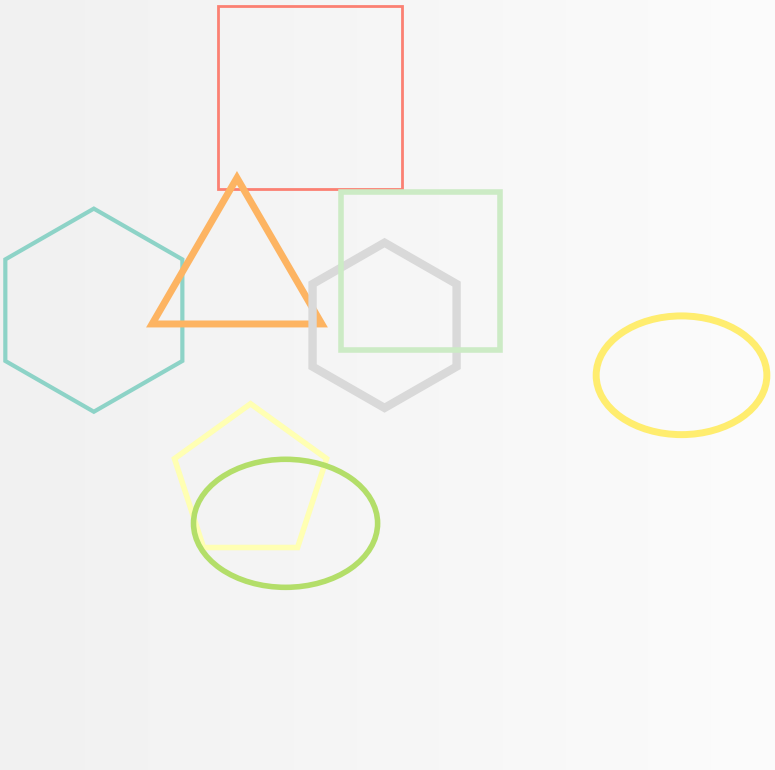[{"shape": "hexagon", "thickness": 1.5, "radius": 0.66, "center": [0.121, 0.597]}, {"shape": "pentagon", "thickness": 2, "radius": 0.52, "center": [0.323, 0.372]}, {"shape": "square", "thickness": 1, "radius": 0.59, "center": [0.4, 0.873]}, {"shape": "triangle", "thickness": 2.5, "radius": 0.63, "center": [0.306, 0.642]}, {"shape": "oval", "thickness": 2, "radius": 0.59, "center": [0.368, 0.32]}, {"shape": "hexagon", "thickness": 3, "radius": 0.54, "center": [0.496, 0.578]}, {"shape": "square", "thickness": 2, "radius": 0.51, "center": [0.542, 0.649]}, {"shape": "oval", "thickness": 2.5, "radius": 0.55, "center": [0.879, 0.513]}]